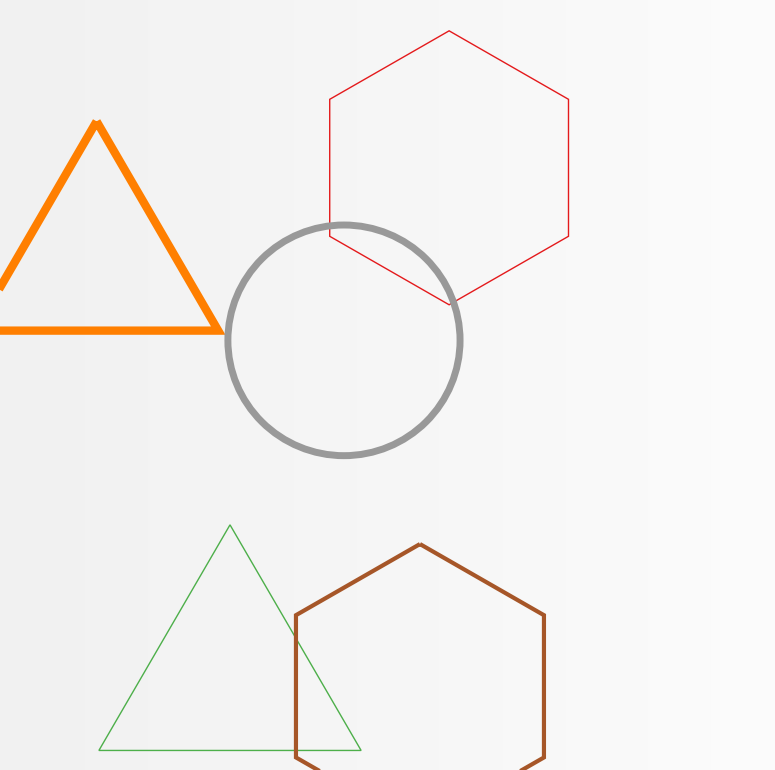[{"shape": "hexagon", "thickness": 0.5, "radius": 0.89, "center": [0.579, 0.782]}, {"shape": "triangle", "thickness": 0.5, "radius": 0.98, "center": [0.297, 0.123]}, {"shape": "triangle", "thickness": 3, "radius": 0.91, "center": [0.125, 0.661]}, {"shape": "hexagon", "thickness": 1.5, "radius": 0.92, "center": [0.542, 0.109]}, {"shape": "circle", "thickness": 2.5, "radius": 0.75, "center": [0.444, 0.558]}]